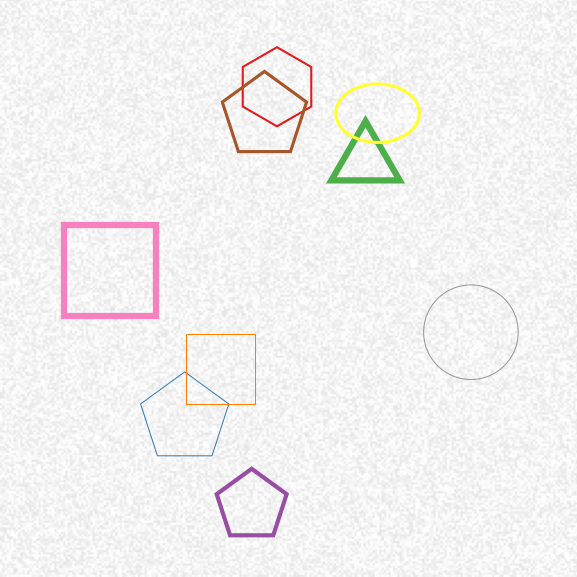[{"shape": "hexagon", "thickness": 1, "radius": 0.34, "center": [0.48, 0.849]}, {"shape": "pentagon", "thickness": 0.5, "radius": 0.4, "center": [0.32, 0.275]}, {"shape": "triangle", "thickness": 3, "radius": 0.34, "center": [0.633, 0.721]}, {"shape": "pentagon", "thickness": 2, "radius": 0.32, "center": [0.436, 0.124]}, {"shape": "square", "thickness": 0.5, "radius": 0.3, "center": [0.382, 0.36]}, {"shape": "oval", "thickness": 1.5, "radius": 0.36, "center": [0.654, 0.803]}, {"shape": "pentagon", "thickness": 1.5, "radius": 0.38, "center": [0.458, 0.799]}, {"shape": "square", "thickness": 3, "radius": 0.4, "center": [0.191, 0.531]}, {"shape": "circle", "thickness": 0.5, "radius": 0.41, "center": [0.815, 0.424]}]